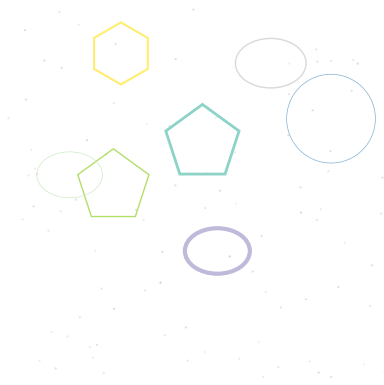[{"shape": "pentagon", "thickness": 2, "radius": 0.5, "center": [0.526, 0.629]}, {"shape": "oval", "thickness": 3, "radius": 0.42, "center": [0.565, 0.348]}, {"shape": "circle", "thickness": 0.5, "radius": 0.58, "center": [0.86, 0.692]}, {"shape": "pentagon", "thickness": 1, "radius": 0.49, "center": [0.294, 0.516]}, {"shape": "oval", "thickness": 1, "radius": 0.46, "center": [0.703, 0.836]}, {"shape": "oval", "thickness": 0.5, "radius": 0.43, "center": [0.181, 0.546]}, {"shape": "hexagon", "thickness": 1.5, "radius": 0.4, "center": [0.314, 0.861]}]